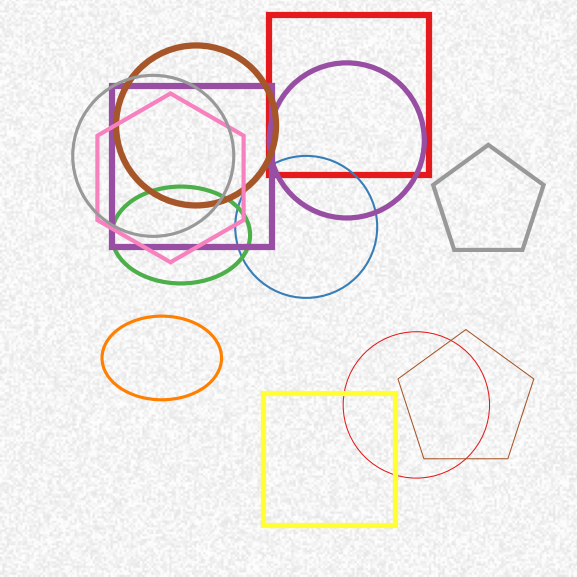[{"shape": "circle", "thickness": 0.5, "radius": 0.63, "center": [0.721, 0.298]}, {"shape": "square", "thickness": 3, "radius": 0.69, "center": [0.605, 0.834]}, {"shape": "circle", "thickness": 1, "radius": 0.61, "center": [0.53, 0.606]}, {"shape": "oval", "thickness": 2, "radius": 0.6, "center": [0.313, 0.592]}, {"shape": "square", "thickness": 3, "radius": 0.69, "center": [0.332, 0.711]}, {"shape": "circle", "thickness": 2.5, "radius": 0.67, "center": [0.6, 0.756]}, {"shape": "oval", "thickness": 1.5, "radius": 0.52, "center": [0.28, 0.379]}, {"shape": "square", "thickness": 2.5, "radius": 0.57, "center": [0.57, 0.204]}, {"shape": "pentagon", "thickness": 0.5, "radius": 0.62, "center": [0.807, 0.305]}, {"shape": "circle", "thickness": 3, "radius": 0.69, "center": [0.34, 0.782]}, {"shape": "hexagon", "thickness": 2, "radius": 0.73, "center": [0.295, 0.691]}, {"shape": "circle", "thickness": 1.5, "radius": 0.7, "center": [0.265, 0.729]}, {"shape": "pentagon", "thickness": 2, "radius": 0.5, "center": [0.846, 0.648]}]